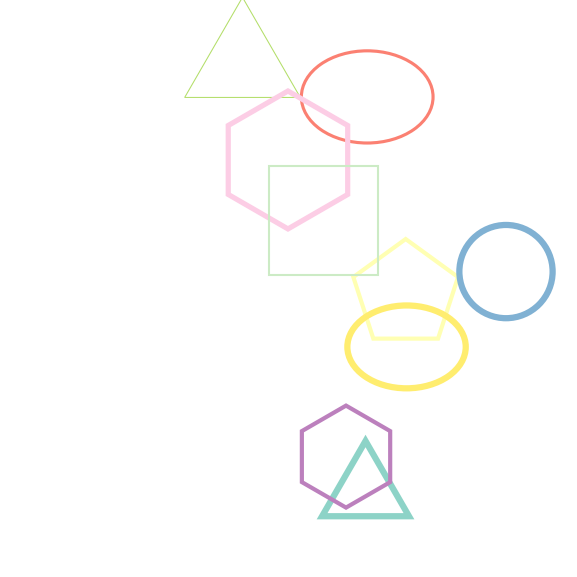[{"shape": "triangle", "thickness": 3, "radius": 0.43, "center": [0.633, 0.149]}, {"shape": "pentagon", "thickness": 2, "radius": 0.48, "center": [0.702, 0.49]}, {"shape": "oval", "thickness": 1.5, "radius": 0.57, "center": [0.636, 0.831]}, {"shape": "circle", "thickness": 3, "radius": 0.4, "center": [0.876, 0.529]}, {"shape": "triangle", "thickness": 0.5, "radius": 0.58, "center": [0.42, 0.888]}, {"shape": "hexagon", "thickness": 2.5, "radius": 0.6, "center": [0.499, 0.722]}, {"shape": "hexagon", "thickness": 2, "radius": 0.44, "center": [0.599, 0.208]}, {"shape": "square", "thickness": 1, "radius": 0.47, "center": [0.561, 0.617]}, {"shape": "oval", "thickness": 3, "radius": 0.51, "center": [0.704, 0.398]}]